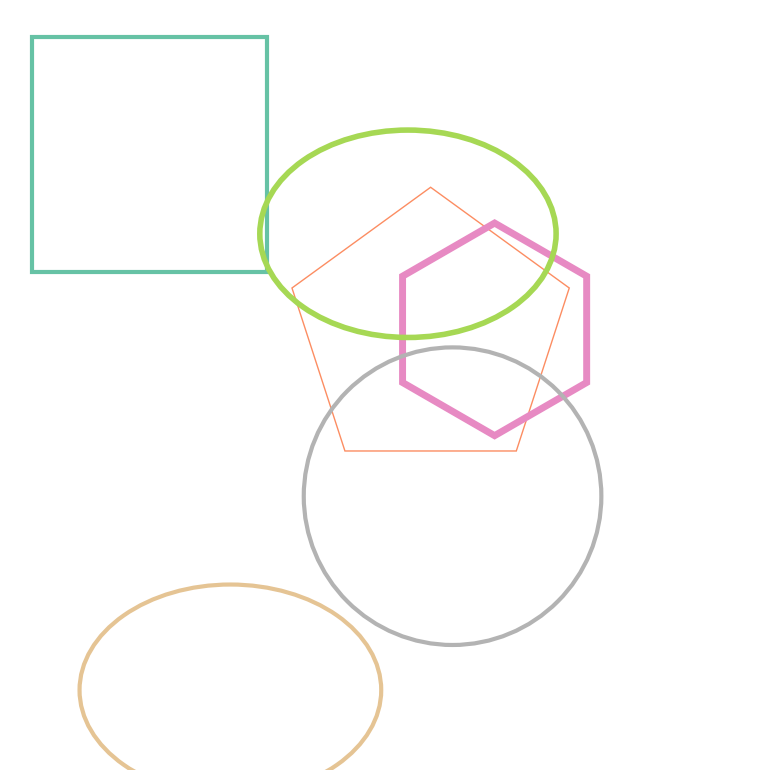[{"shape": "square", "thickness": 1.5, "radius": 0.76, "center": [0.195, 0.799]}, {"shape": "pentagon", "thickness": 0.5, "radius": 0.95, "center": [0.559, 0.567]}, {"shape": "hexagon", "thickness": 2.5, "radius": 0.69, "center": [0.642, 0.572]}, {"shape": "oval", "thickness": 2, "radius": 0.96, "center": [0.53, 0.696]}, {"shape": "oval", "thickness": 1.5, "radius": 0.98, "center": [0.299, 0.104]}, {"shape": "circle", "thickness": 1.5, "radius": 0.97, "center": [0.588, 0.356]}]